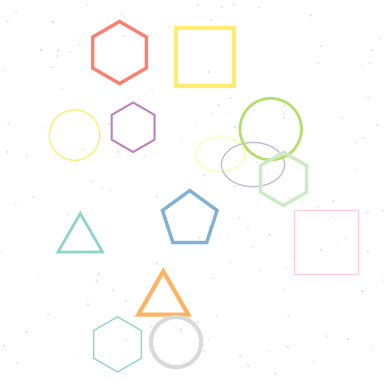[{"shape": "hexagon", "thickness": 1, "radius": 0.36, "center": [0.305, 0.106]}, {"shape": "triangle", "thickness": 2, "radius": 0.33, "center": [0.209, 0.379]}, {"shape": "oval", "thickness": 1, "radius": 0.32, "center": [0.572, 0.6]}, {"shape": "oval", "thickness": 1, "radius": 0.41, "center": [0.657, 0.573]}, {"shape": "hexagon", "thickness": 2.5, "radius": 0.4, "center": [0.31, 0.864]}, {"shape": "pentagon", "thickness": 2.5, "radius": 0.37, "center": [0.493, 0.43]}, {"shape": "triangle", "thickness": 3, "radius": 0.38, "center": [0.424, 0.22]}, {"shape": "circle", "thickness": 2, "radius": 0.4, "center": [0.703, 0.665]}, {"shape": "square", "thickness": 1, "radius": 0.42, "center": [0.847, 0.371]}, {"shape": "circle", "thickness": 3, "radius": 0.33, "center": [0.457, 0.111]}, {"shape": "hexagon", "thickness": 1.5, "radius": 0.32, "center": [0.346, 0.669]}, {"shape": "hexagon", "thickness": 2.5, "radius": 0.35, "center": [0.737, 0.535]}, {"shape": "circle", "thickness": 1, "radius": 0.33, "center": [0.194, 0.649]}, {"shape": "square", "thickness": 3, "radius": 0.38, "center": [0.533, 0.853]}]